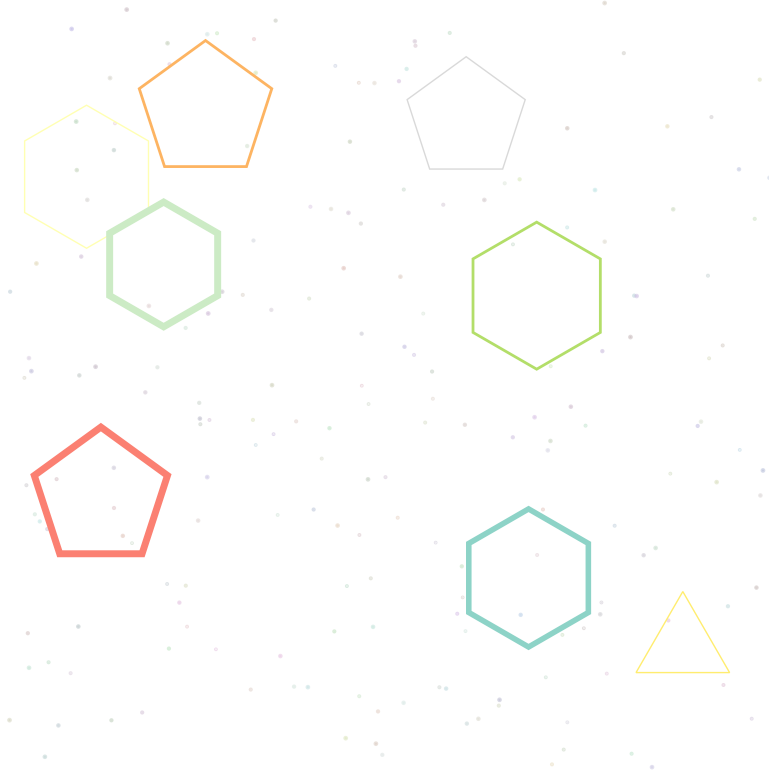[{"shape": "hexagon", "thickness": 2, "radius": 0.45, "center": [0.686, 0.249]}, {"shape": "hexagon", "thickness": 0.5, "radius": 0.46, "center": [0.112, 0.77]}, {"shape": "pentagon", "thickness": 2.5, "radius": 0.45, "center": [0.131, 0.354]}, {"shape": "pentagon", "thickness": 1, "radius": 0.45, "center": [0.267, 0.857]}, {"shape": "hexagon", "thickness": 1, "radius": 0.48, "center": [0.697, 0.616]}, {"shape": "pentagon", "thickness": 0.5, "radius": 0.4, "center": [0.605, 0.846]}, {"shape": "hexagon", "thickness": 2.5, "radius": 0.4, "center": [0.213, 0.657]}, {"shape": "triangle", "thickness": 0.5, "radius": 0.35, "center": [0.887, 0.162]}]